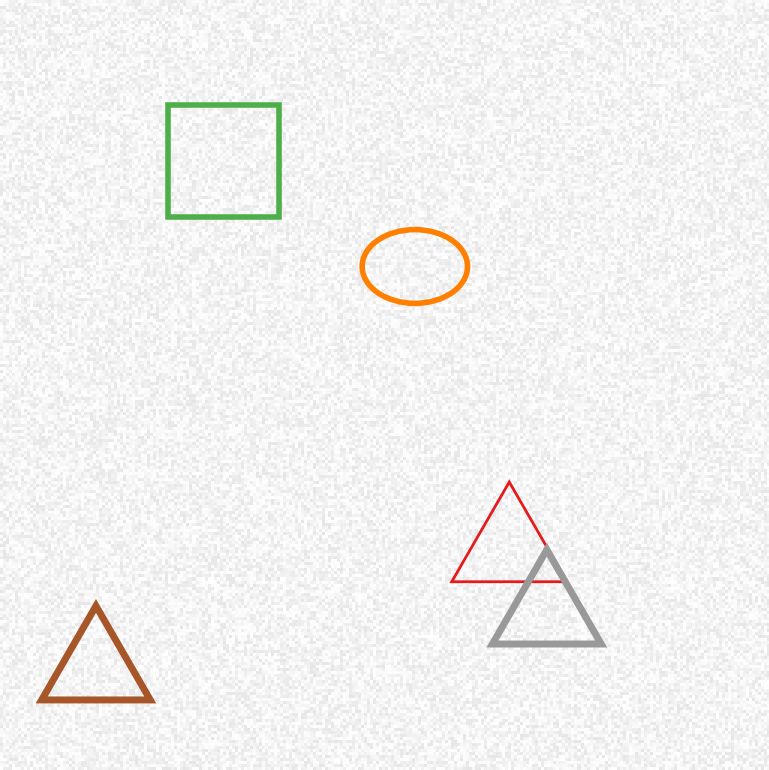[{"shape": "triangle", "thickness": 1, "radius": 0.43, "center": [0.661, 0.288]}, {"shape": "square", "thickness": 2, "radius": 0.36, "center": [0.29, 0.791]}, {"shape": "oval", "thickness": 2, "radius": 0.34, "center": [0.539, 0.654]}, {"shape": "triangle", "thickness": 2.5, "radius": 0.41, "center": [0.125, 0.132]}, {"shape": "triangle", "thickness": 2.5, "radius": 0.41, "center": [0.71, 0.204]}]